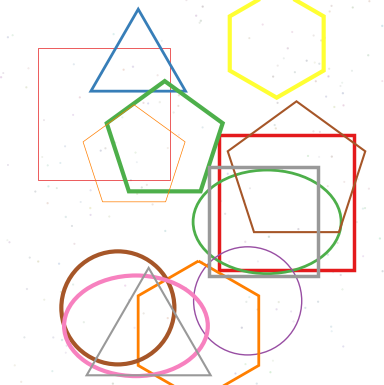[{"shape": "square", "thickness": 2.5, "radius": 0.88, "center": [0.744, 0.474]}, {"shape": "square", "thickness": 0.5, "radius": 0.86, "center": [0.271, 0.704]}, {"shape": "triangle", "thickness": 2, "radius": 0.71, "center": [0.359, 0.834]}, {"shape": "pentagon", "thickness": 3, "radius": 0.79, "center": [0.428, 0.631]}, {"shape": "oval", "thickness": 2, "radius": 0.96, "center": [0.694, 0.424]}, {"shape": "circle", "thickness": 1, "radius": 0.7, "center": [0.643, 0.219]}, {"shape": "pentagon", "thickness": 0.5, "radius": 0.7, "center": [0.348, 0.588]}, {"shape": "hexagon", "thickness": 2, "radius": 0.9, "center": [0.515, 0.141]}, {"shape": "hexagon", "thickness": 3, "radius": 0.7, "center": [0.719, 0.887]}, {"shape": "pentagon", "thickness": 1.5, "radius": 0.94, "center": [0.77, 0.549]}, {"shape": "circle", "thickness": 3, "radius": 0.73, "center": [0.306, 0.2]}, {"shape": "oval", "thickness": 3, "radius": 0.93, "center": [0.353, 0.154]}, {"shape": "triangle", "thickness": 1.5, "radius": 0.93, "center": [0.386, 0.118]}, {"shape": "square", "thickness": 2.5, "radius": 0.71, "center": [0.685, 0.424]}]